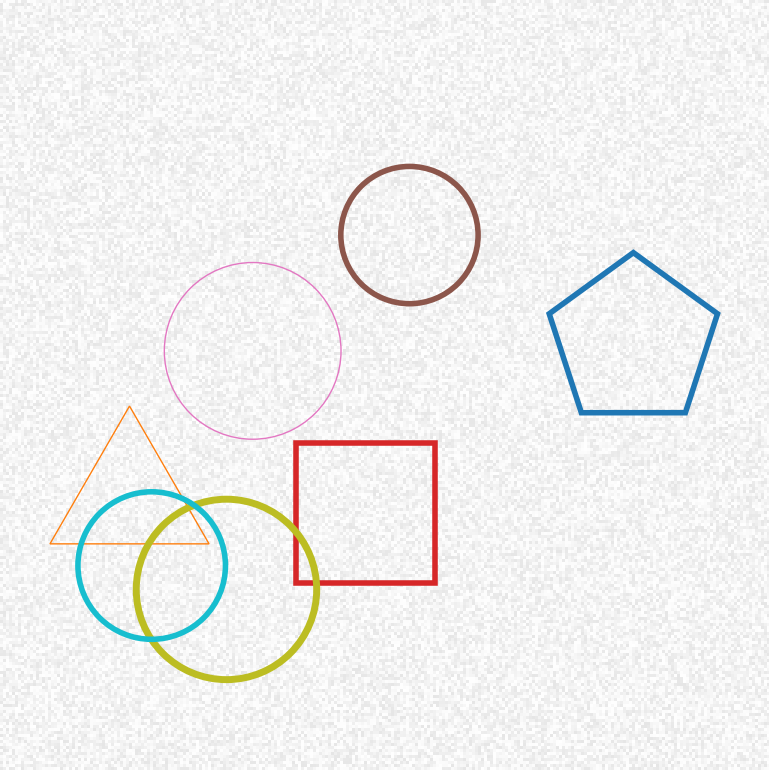[{"shape": "pentagon", "thickness": 2, "radius": 0.57, "center": [0.823, 0.557]}, {"shape": "triangle", "thickness": 0.5, "radius": 0.6, "center": [0.168, 0.353]}, {"shape": "square", "thickness": 2, "radius": 0.45, "center": [0.475, 0.334]}, {"shape": "circle", "thickness": 2, "radius": 0.45, "center": [0.532, 0.695]}, {"shape": "circle", "thickness": 0.5, "radius": 0.57, "center": [0.328, 0.544]}, {"shape": "circle", "thickness": 2.5, "radius": 0.59, "center": [0.294, 0.235]}, {"shape": "circle", "thickness": 2, "radius": 0.48, "center": [0.197, 0.266]}]